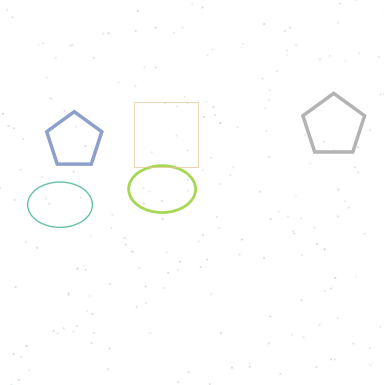[{"shape": "oval", "thickness": 1, "radius": 0.42, "center": [0.156, 0.468]}, {"shape": "pentagon", "thickness": 2.5, "radius": 0.38, "center": [0.193, 0.635]}, {"shape": "oval", "thickness": 2, "radius": 0.43, "center": [0.421, 0.509]}, {"shape": "square", "thickness": 0.5, "radius": 0.42, "center": [0.43, 0.651]}, {"shape": "pentagon", "thickness": 2.5, "radius": 0.42, "center": [0.867, 0.673]}]